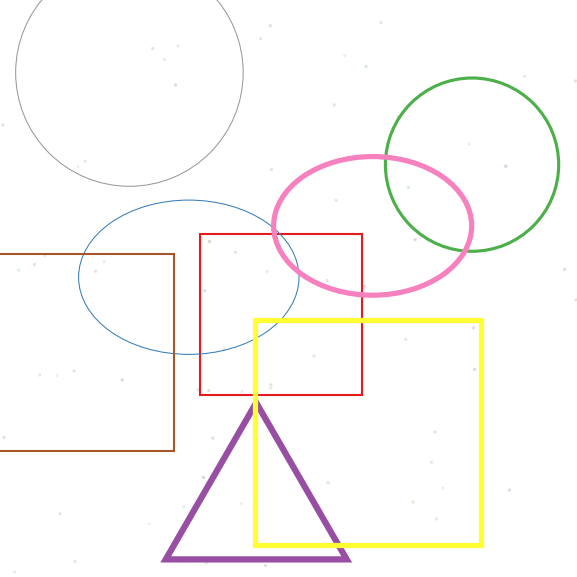[{"shape": "square", "thickness": 1, "radius": 0.7, "center": [0.487, 0.454]}, {"shape": "oval", "thickness": 0.5, "radius": 0.95, "center": [0.327, 0.519]}, {"shape": "circle", "thickness": 1.5, "radius": 0.75, "center": [0.817, 0.714]}, {"shape": "triangle", "thickness": 3, "radius": 0.9, "center": [0.444, 0.121]}, {"shape": "square", "thickness": 2.5, "radius": 0.98, "center": [0.637, 0.25]}, {"shape": "square", "thickness": 1, "radius": 0.85, "center": [0.131, 0.388]}, {"shape": "oval", "thickness": 2.5, "radius": 0.86, "center": [0.645, 0.608]}, {"shape": "circle", "thickness": 0.5, "radius": 0.98, "center": [0.224, 0.874]}]